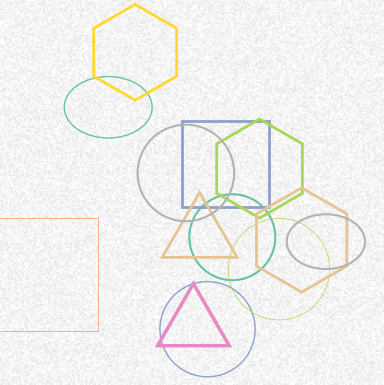[{"shape": "circle", "thickness": 1.5, "radius": 0.56, "center": [0.603, 0.384]}, {"shape": "oval", "thickness": 1, "radius": 0.57, "center": [0.281, 0.721]}, {"shape": "square", "thickness": 0.5, "radius": 0.73, "center": [0.108, 0.287]}, {"shape": "square", "thickness": 2, "radius": 0.56, "center": [0.586, 0.575]}, {"shape": "circle", "thickness": 1, "radius": 0.62, "center": [0.539, 0.145]}, {"shape": "triangle", "thickness": 2.5, "radius": 0.54, "center": [0.502, 0.156]}, {"shape": "hexagon", "thickness": 2, "radius": 0.64, "center": [0.674, 0.562]}, {"shape": "circle", "thickness": 0.5, "radius": 0.66, "center": [0.725, 0.301]}, {"shape": "hexagon", "thickness": 2, "radius": 0.62, "center": [0.351, 0.864]}, {"shape": "hexagon", "thickness": 2, "radius": 0.68, "center": [0.784, 0.377]}, {"shape": "triangle", "thickness": 2, "radius": 0.56, "center": [0.519, 0.388]}, {"shape": "circle", "thickness": 1.5, "radius": 0.63, "center": [0.483, 0.551]}, {"shape": "oval", "thickness": 1.5, "radius": 0.51, "center": [0.846, 0.372]}]